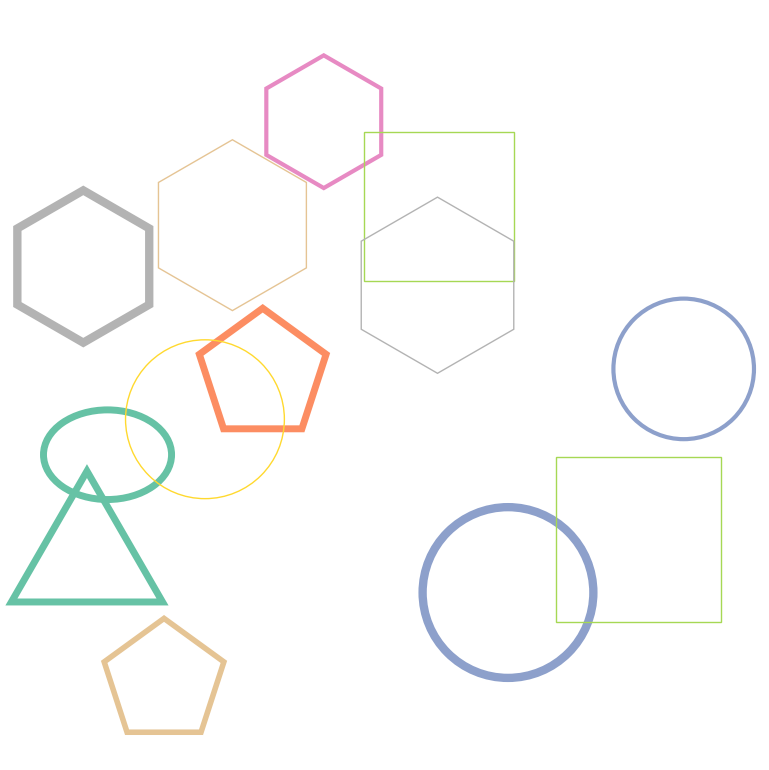[{"shape": "oval", "thickness": 2.5, "radius": 0.42, "center": [0.14, 0.409]}, {"shape": "triangle", "thickness": 2.5, "radius": 0.57, "center": [0.113, 0.275]}, {"shape": "pentagon", "thickness": 2.5, "radius": 0.43, "center": [0.341, 0.513]}, {"shape": "circle", "thickness": 3, "radius": 0.55, "center": [0.66, 0.23]}, {"shape": "circle", "thickness": 1.5, "radius": 0.46, "center": [0.888, 0.521]}, {"shape": "hexagon", "thickness": 1.5, "radius": 0.43, "center": [0.42, 0.842]}, {"shape": "square", "thickness": 0.5, "radius": 0.48, "center": [0.57, 0.731]}, {"shape": "square", "thickness": 0.5, "radius": 0.54, "center": [0.829, 0.299]}, {"shape": "circle", "thickness": 0.5, "radius": 0.52, "center": [0.266, 0.456]}, {"shape": "pentagon", "thickness": 2, "radius": 0.41, "center": [0.213, 0.115]}, {"shape": "hexagon", "thickness": 0.5, "radius": 0.55, "center": [0.302, 0.708]}, {"shape": "hexagon", "thickness": 0.5, "radius": 0.57, "center": [0.568, 0.63]}, {"shape": "hexagon", "thickness": 3, "radius": 0.49, "center": [0.108, 0.654]}]